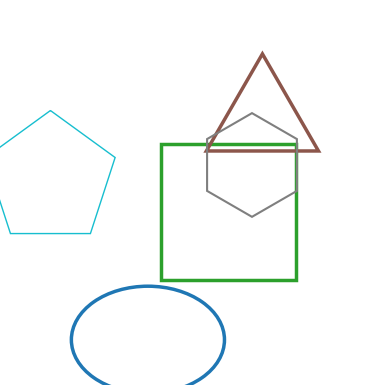[{"shape": "oval", "thickness": 2.5, "radius": 0.99, "center": [0.384, 0.117]}, {"shape": "square", "thickness": 2.5, "radius": 0.88, "center": [0.593, 0.449]}, {"shape": "triangle", "thickness": 2.5, "radius": 0.84, "center": [0.682, 0.692]}, {"shape": "hexagon", "thickness": 1.5, "radius": 0.67, "center": [0.655, 0.571]}, {"shape": "pentagon", "thickness": 1, "radius": 0.88, "center": [0.131, 0.536]}]